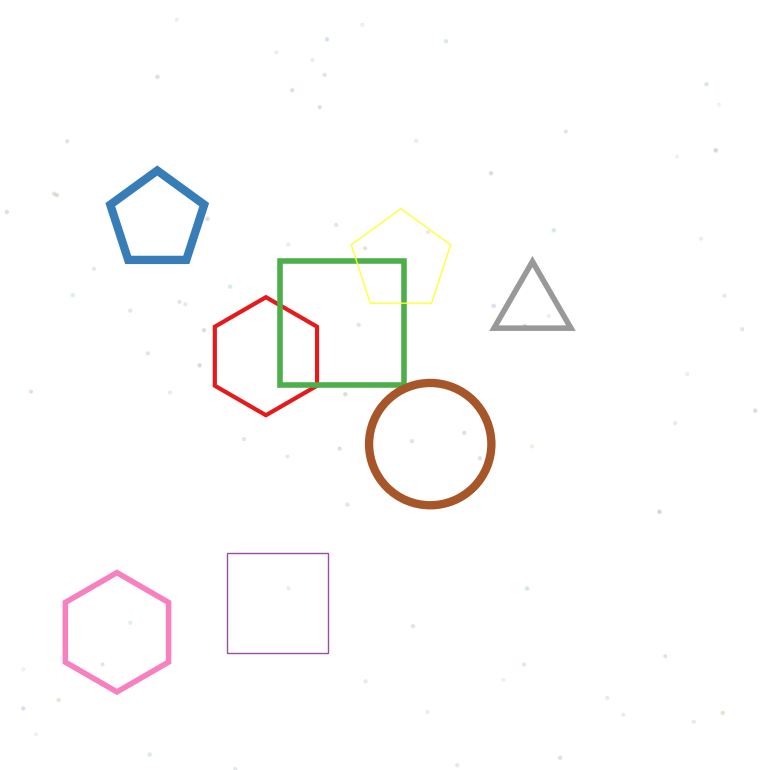[{"shape": "hexagon", "thickness": 1.5, "radius": 0.38, "center": [0.345, 0.537]}, {"shape": "pentagon", "thickness": 3, "radius": 0.32, "center": [0.204, 0.714]}, {"shape": "square", "thickness": 2, "radius": 0.4, "center": [0.444, 0.58]}, {"shape": "square", "thickness": 0.5, "radius": 0.33, "center": [0.36, 0.216]}, {"shape": "pentagon", "thickness": 0.5, "radius": 0.34, "center": [0.521, 0.661]}, {"shape": "circle", "thickness": 3, "radius": 0.4, "center": [0.559, 0.423]}, {"shape": "hexagon", "thickness": 2, "radius": 0.39, "center": [0.152, 0.179]}, {"shape": "triangle", "thickness": 2, "radius": 0.29, "center": [0.691, 0.603]}]